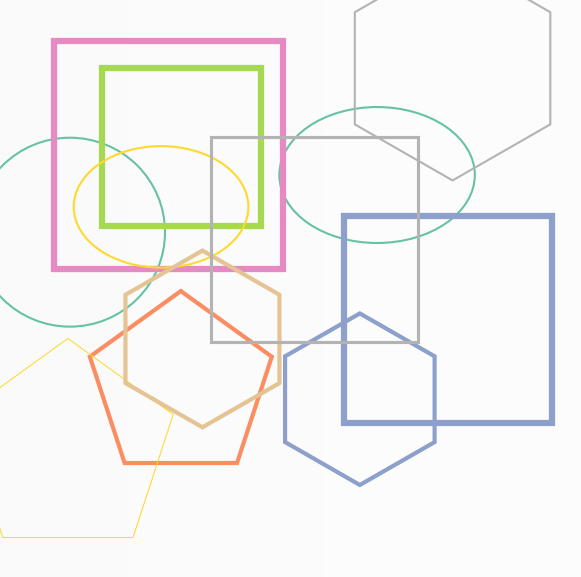[{"shape": "oval", "thickness": 1, "radius": 0.84, "center": [0.649, 0.696]}, {"shape": "circle", "thickness": 1, "radius": 0.82, "center": [0.12, 0.597]}, {"shape": "pentagon", "thickness": 2, "radius": 0.82, "center": [0.311, 0.331]}, {"shape": "hexagon", "thickness": 2, "radius": 0.74, "center": [0.619, 0.308]}, {"shape": "square", "thickness": 3, "radius": 0.9, "center": [0.771, 0.445]}, {"shape": "square", "thickness": 3, "radius": 0.98, "center": [0.289, 0.731]}, {"shape": "square", "thickness": 3, "radius": 0.68, "center": [0.313, 0.745]}, {"shape": "oval", "thickness": 1, "radius": 0.75, "center": [0.277, 0.641]}, {"shape": "pentagon", "thickness": 0.5, "radius": 0.95, "center": [0.117, 0.222]}, {"shape": "hexagon", "thickness": 2, "radius": 0.76, "center": [0.348, 0.412]}, {"shape": "square", "thickness": 1.5, "radius": 0.89, "center": [0.541, 0.585]}, {"shape": "hexagon", "thickness": 1, "radius": 0.97, "center": [0.779, 0.881]}]